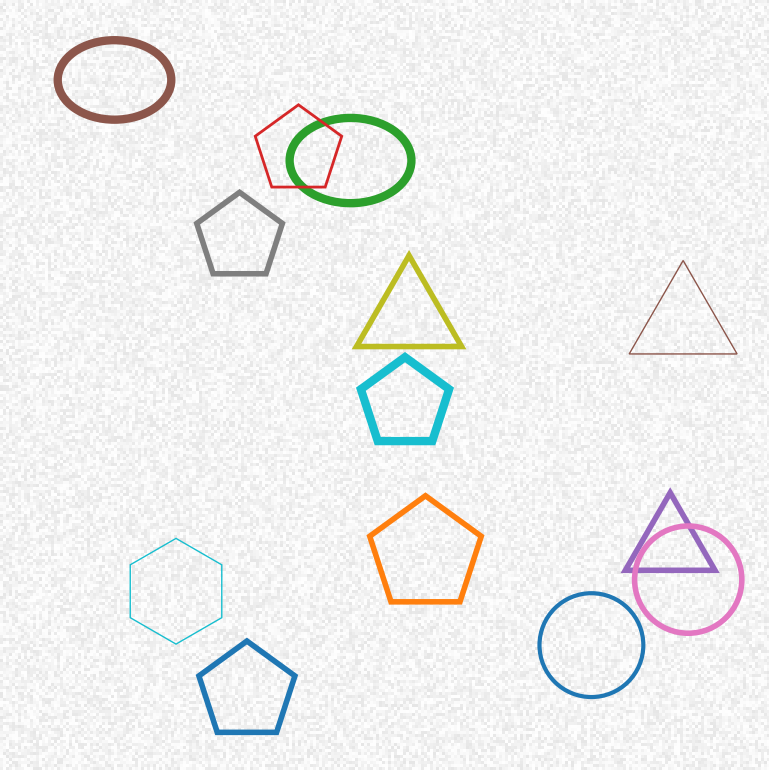[{"shape": "pentagon", "thickness": 2, "radius": 0.33, "center": [0.321, 0.102]}, {"shape": "circle", "thickness": 1.5, "radius": 0.34, "center": [0.768, 0.162]}, {"shape": "pentagon", "thickness": 2, "radius": 0.38, "center": [0.553, 0.28]}, {"shape": "oval", "thickness": 3, "radius": 0.4, "center": [0.455, 0.792]}, {"shape": "pentagon", "thickness": 1, "radius": 0.3, "center": [0.388, 0.805]}, {"shape": "triangle", "thickness": 2, "radius": 0.34, "center": [0.87, 0.293]}, {"shape": "triangle", "thickness": 0.5, "radius": 0.4, "center": [0.887, 0.581]}, {"shape": "oval", "thickness": 3, "radius": 0.37, "center": [0.149, 0.896]}, {"shape": "circle", "thickness": 2, "radius": 0.35, "center": [0.894, 0.247]}, {"shape": "pentagon", "thickness": 2, "radius": 0.29, "center": [0.311, 0.692]}, {"shape": "triangle", "thickness": 2, "radius": 0.39, "center": [0.531, 0.589]}, {"shape": "hexagon", "thickness": 0.5, "radius": 0.34, "center": [0.229, 0.232]}, {"shape": "pentagon", "thickness": 3, "radius": 0.3, "center": [0.526, 0.476]}]